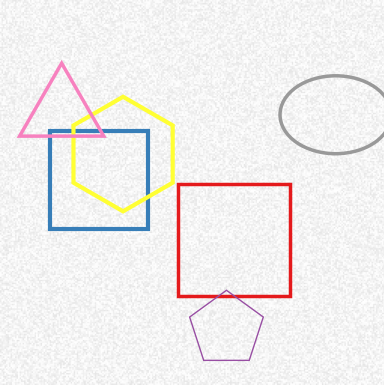[{"shape": "square", "thickness": 2.5, "radius": 0.73, "center": [0.609, 0.378]}, {"shape": "square", "thickness": 3, "radius": 0.64, "center": [0.256, 0.531]}, {"shape": "pentagon", "thickness": 1, "radius": 0.5, "center": [0.588, 0.145]}, {"shape": "hexagon", "thickness": 3, "radius": 0.74, "center": [0.32, 0.6]}, {"shape": "triangle", "thickness": 2.5, "radius": 0.63, "center": [0.16, 0.71]}, {"shape": "oval", "thickness": 2.5, "radius": 0.72, "center": [0.872, 0.702]}]